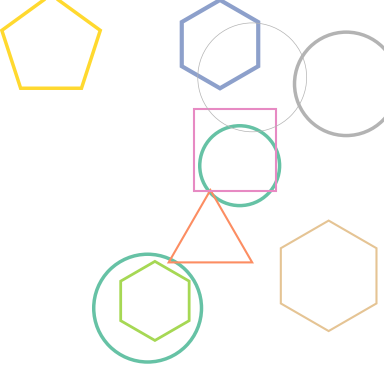[{"shape": "circle", "thickness": 2.5, "radius": 0.52, "center": [0.623, 0.57]}, {"shape": "circle", "thickness": 2.5, "radius": 0.7, "center": [0.383, 0.2]}, {"shape": "triangle", "thickness": 1.5, "radius": 0.63, "center": [0.547, 0.381]}, {"shape": "hexagon", "thickness": 3, "radius": 0.57, "center": [0.571, 0.885]}, {"shape": "square", "thickness": 1.5, "radius": 0.53, "center": [0.611, 0.611]}, {"shape": "hexagon", "thickness": 2, "radius": 0.51, "center": [0.402, 0.218]}, {"shape": "pentagon", "thickness": 2.5, "radius": 0.67, "center": [0.133, 0.88]}, {"shape": "hexagon", "thickness": 1.5, "radius": 0.72, "center": [0.854, 0.284]}, {"shape": "circle", "thickness": 2.5, "radius": 0.67, "center": [0.899, 0.782]}, {"shape": "circle", "thickness": 0.5, "radius": 0.71, "center": [0.655, 0.799]}]